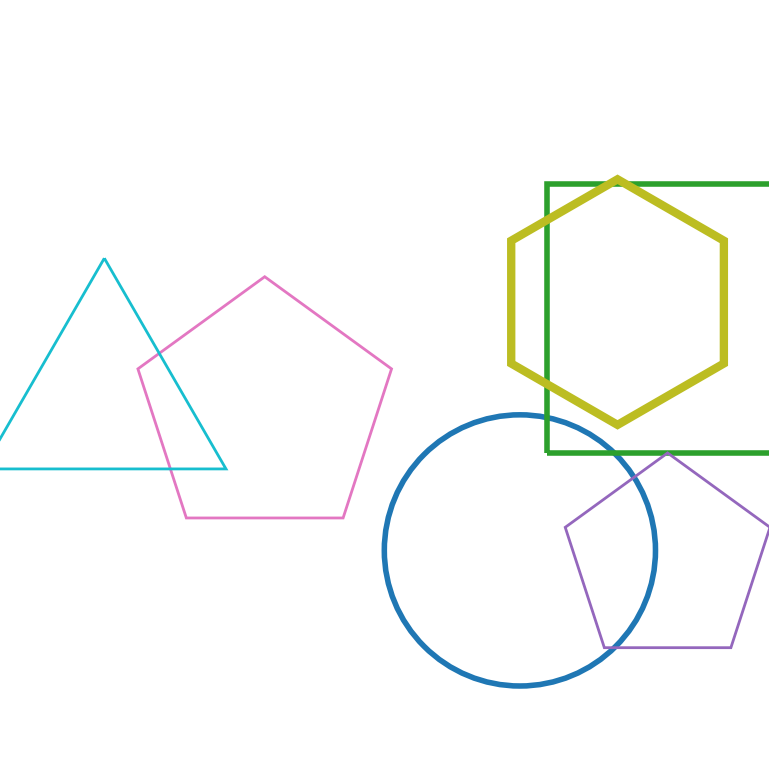[{"shape": "circle", "thickness": 2, "radius": 0.88, "center": [0.675, 0.285]}, {"shape": "square", "thickness": 2, "radius": 0.87, "center": [0.885, 0.586]}, {"shape": "pentagon", "thickness": 1, "radius": 0.7, "center": [0.867, 0.272]}, {"shape": "pentagon", "thickness": 1, "radius": 0.87, "center": [0.344, 0.467]}, {"shape": "hexagon", "thickness": 3, "radius": 0.8, "center": [0.802, 0.608]}, {"shape": "triangle", "thickness": 1, "radius": 0.91, "center": [0.136, 0.482]}]